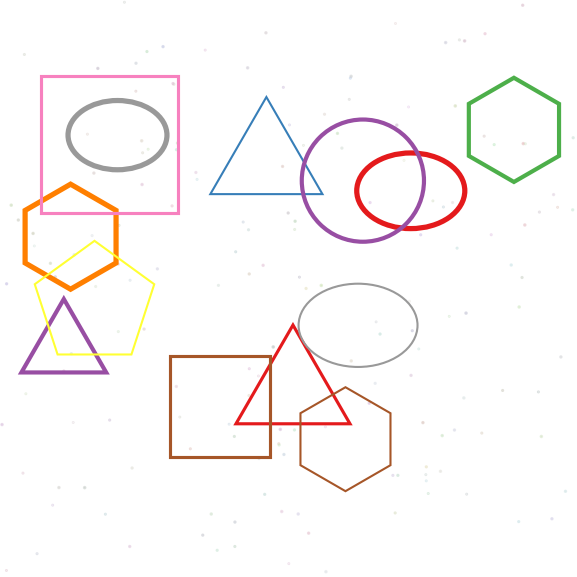[{"shape": "oval", "thickness": 2.5, "radius": 0.47, "center": [0.711, 0.669]}, {"shape": "triangle", "thickness": 1.5, "radius": 0.57, "center": [0.507, 0.322]}, {"shape": "triangle", "thickness": 1, "radius": 0.56, "center": [0.461, 0.719]}, {"shape": "hexagon", "thickness": 2, "radius": 0.45, "center": [0.89, 0.774]}, {"shape": "triangle", "thickness": 2, "radius": 0.42, "center": [0.11, 0.397]}, {"shape": "circle", "thickness": 2, "radius": 0.53, "center": [0.628, 0.686]}, {"shape": "hexagon", "thickness": 2.5, "radius": 0.45, "center": [0.122, 0.589]}, {"shape": "pentagon", "thickness": 1, "radius": 0.54, "center": [0.164, 0.473]}, {"shape": "square", "thickness": 1.5, "radius": 0.43, "center": [0.381, 0.295]}, {"shape": "hexagon", "thickness": 1, "radius": 0.45, "center": [0.598, 0.239]}, {"shape": "square", "thickness": 1.5, "radius": 0.59, "center": [0.19, 0.749]}, {"shape": "oval", "thickness": 2.5, "radius": 0.43, "center": [0.203, 0.765]}, {"shape": "oval", "thickness": 1, "radius": 0.51, "center": [0.62, 0.436]}]